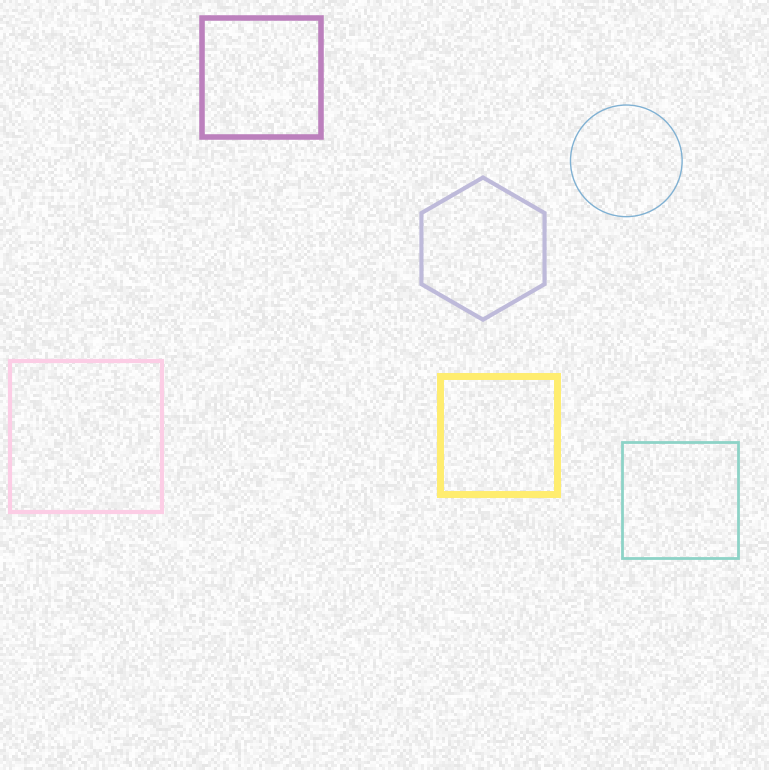[{"shape": "square", "thickness": 1, "radius": 0.38, "center": [0.883, 0.351]}, {"shape": "hexagon", "thickness": 1.5, "radius": 0.46, "center": [0.627, 0.677]}, {"shape": "circle", "thickness": 0.5, "radius": 0.36, "center": [0.813, 0.791]}, {"shape": "square", "thickness": 1.5, "radius": 0.49, "center": [0.112, 0.433]}, {"shape": "square", "thickness": 2, "radius": 0.39, "center": [0.339, 0.9]}, {"shape": "square", "thickness": 2.5, "radius": 0.38, "center": [0.648, 0.435]}]